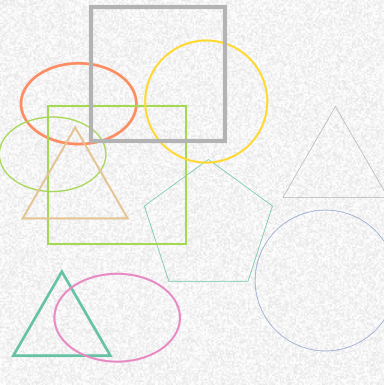[{"shape": "triangle", "thickness": 2, "radius": 0.73, "center": [0.161, 0.149]}, {"shape": "pentagon", "thickness": 0.5, "radius": 0.87, "center": [0.541, 0.411]}, {"shape": "oval", "thickness": 2, "radius": 0.75, "center": [0.204, 0.731]}, {"shape": "circle", "thickness": 0.5, "radius": 0.91, "center": [0.846, 0.271]}, {"shape": "oval", "thickness": 1.5, "radius": 0.82, "center": [0.304, 0.175]}, {"shape": "square", "thickness": 1.5, "radius": 0.9, "center": [0.303, 0.545]}, {"shape": "oval", "thickness": 1, "radius": 0.69, "center": [0.137, 0.599]}, {"shape": "circle", "thickness": 1.5, "radius": 0.79, "center": [0.536, 0.736]}, {"shape": "triangle", "thickness": 1.5, "radius": 0.79, "center": [0.195, 0.511]}, {"shape": "triangle", "thickness": 0.5, "radius": 0.79, "center": [0.871, 0.566]}, {"shape": "square", "thickness": 3, "radius": 0.87, "center": [0.411, 0.807]}]